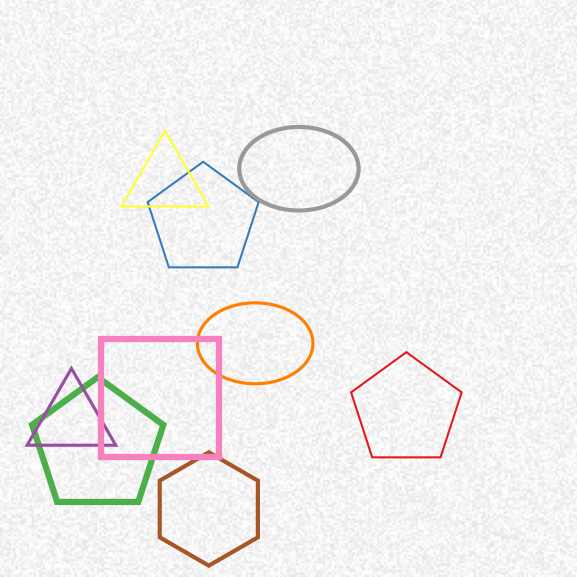[{"shape": "pentagon", "thickness": 1, "radius": 0.5, "center": [0.704, 0.289]}, {"shape": "pentagon", "thickness": 1, "radius": 0.51, "center": [0.352, 0.618]}, {"shape": "pentagon", "thickness": 3, "radius": 0.6, "center": [0.169, 0.227]}, {"shape": "triangle", "thickness": 1.5, "radius": 0.44, "center": [0.124, 0.272]}, {"shape": "oval", "thickness": 1.5, "radius": 0.5, "center": [0.442, 0.405]}, {"shape": "triangle", "thickness": 1, "radius": 0.44, "center": [0.286, 0.685]}, {"shape": "hexagon", "thickness": 2, "radius": 0.49, "center": [0.362, 0.118]}, {"shape": "square", "thickness": 3, "radius": 0.51, "center": [0.277, 0.31]}, {"shape": "oval", "thickness": 2, "radius": 0.52, "center": [0.518, 0.707]}]